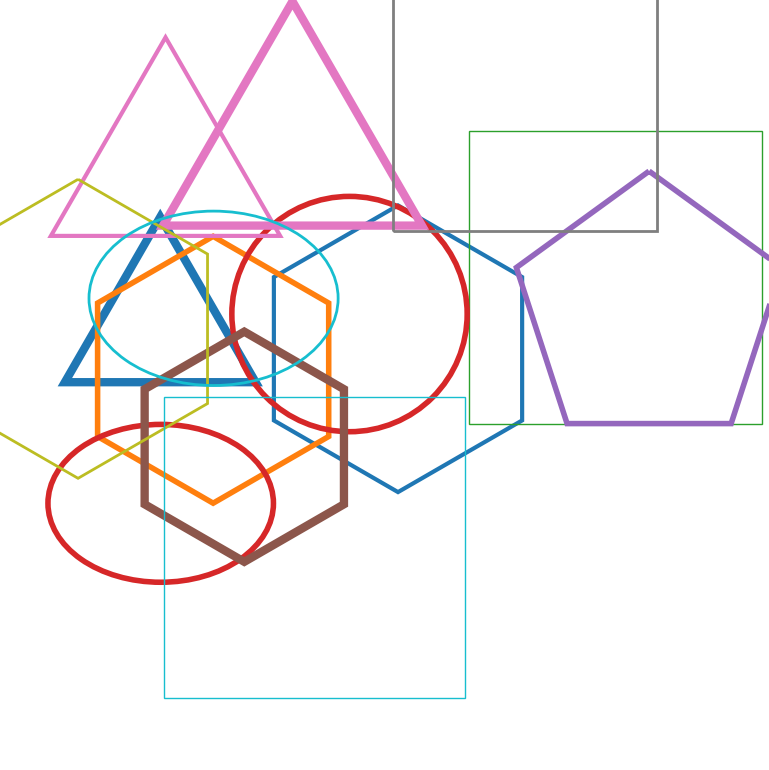[{"shape": "triangle", "thickness": 3, "radius": 0.72, "center": [0.208, 0.575]}, {"shape": "hexagon", "thickness": 1.5, "radius": 0.93, "center": [0.517, 0.547]}, {"shape": "hexagon", "thickness": 2, "radius": 0.87, "center": [0.277, 0.52]}, {"shape": "square", "thickness": 0.5, "radius": 0.95, "center": [0.799, 0.639]}, {"shape": "oval", "thickness": 2, "radius": 0.73, "center": [0.209, 0.346]}, {"shape": "circle", "thickness": 2, "radius": 0.76, "center": [0.454, 0.592]}, {"shape": "pentagon", "thickness": 2, "radius": 0.91, "center": [0.843, 0.597]}, {"shape": "hexagon", "thickness": 3, "radius": 0.75, "center": [0.317, 0.42]}, {"shape": "triangle", "thickness": 1.5, "radius": 0.86, "center": [0.215, 0.78]}, {"shape": "triangle", "thickness": 3, "radius": 0.97, "center": [0.38, 0.804]}, {"shape": "square", "thickness": 1, "radius": 0.86, "center": [0.682, 0.872]}, {"shape": "hexagon", "thickness": 1, "radius": 0.97, "center": [0.101, 0.573]}, {"shape": "oval", "thickness": 1, "radius": 0.81, "center": [0.277, 0.613]}, {"shape": "square", "thickness": 0.5, "radius": 0.97, "center": [0.409, 0.289]}]